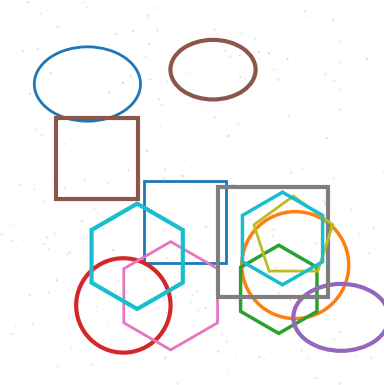[{"shape": "oval", "thickness": 2, "radius": 0.69, "center": [0.227, 0.782]}, {"shape": "square", "thickness": 2, "radius": 0.53, "center": [0.481, 0.424]}, {"shape": "circle", "thickness": 2.5, "radius": 0.69, "center": [0.767, 0.311]}, {"shape": "hexagon", "thickness": 2.5, "radius": 0.57, "center": [0.724, 0.249]}, {"shape": "circle", "thickness": 3, "radius": 0.61, "center": [0.32, 0.207]}, {"shape": "oval", "thickness": 3, "radius": 0.62, "center": [0.886, 0.176]}, {"shape": "oval", "thickness": 3, "radius": 0.55, "center": [0.553, 0.819]}, {"shape": "square", "thickness": 3, "radius": 0.53, "center": [0.253, 0.589]}, {"shape": "hexagon", "thickness": 2, "radius": 0.7, "center": [0.443, 0.232]}, {"shape": "square", "thickness": 3, "radius": 0.71, "center": [0.708, 0.37]}, {"shape": "pentagon", "thickness": 2, "radius": 0.54, "center": [0.762, 0.383]}, {"shape": "hexagon", "thickness": 3, "radius": 0.68, "center": [0.356, 0.334]}, {"shape": "hexagon", "thickness": 2.5, "radius": 0.6, "center": [0.734, 0.38]}]